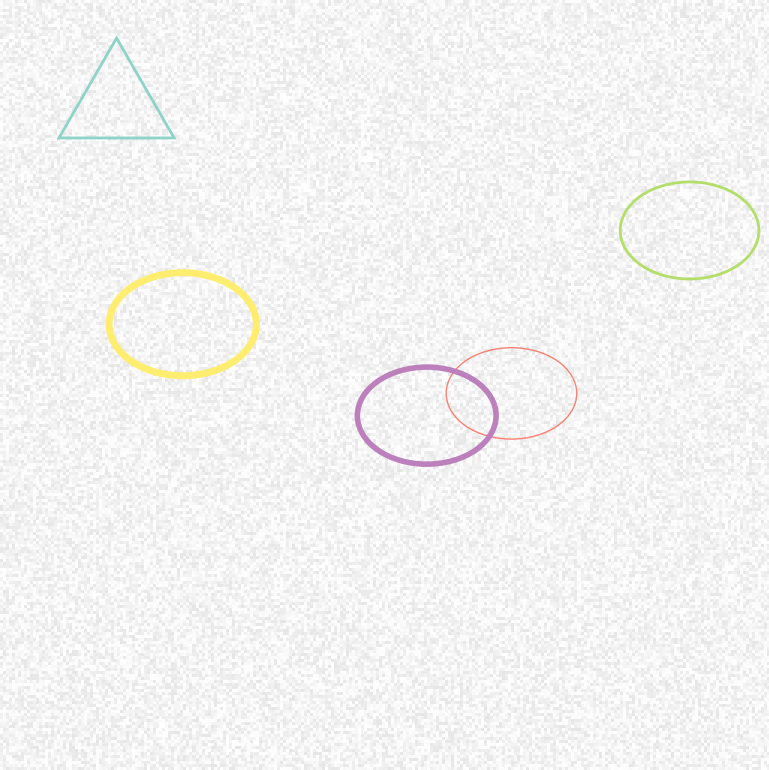[{"shape": "triangle", "thickness": 1, "radius": 0.43, "center": [0.151, 0.864]}, {"shape": "oval", "thickness": 0.5, "radius": 0.42, "center": [0.664, 0.489]}, {"shape": "oval", "thickness": 1, "radius": 0.45, "center": [0.896, 0.701]}, {"shape": "oval", "thickness": 2, "radius": 0.45, "center": [0.554, 0.46]}, {"shape": "oval", "thickness": 2.5, "radius": 0.48, "center": [0.237, 0.579]}]